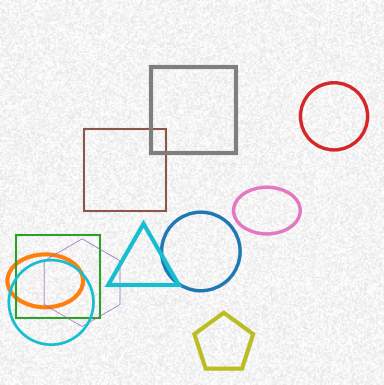[{"shape": "circle", "thickness": 2.5, "radius": 0.51, "center": [0.522, 0.347]}, {"shape": "oval", "thickness": 3, "radius": 0.49, "center": [0.118, 0.271]}, {"shape": "square", "thickness": 1.5, "radius": 0.54, "center": [0.151, 0.283]}, {"shape": "circle", "thickness": 2.5, "radius": 0.44, "center": [0.868, 0.698]}, {"shape": "hexagon", "thickness": 0.5, "radius": 0.57, "center": [0.213, 0.266]}, {"shape": "square", "thickness": 1.5, "radius": 0.53, "center": [0.324, 0.558]}, {"shape": "oval", "thickness": 2.5, "radius": 0.43, "center": [0.693, 0.453]}, {"shape": "square", "thickness": 3, "radius": 0.56, "center": [0.502, 0.714]}, {"shape": "pentagon", "thickness": 3, "radius": 0.4, "center": [0.581, 0.107]}, {"shape": "triangle", "thickness": 3, "radius": 0.53, "center": [0.373, 0.313]}, {"shape": "circle", "thickness": 2, "radius": 0.55, "center": [0.133, 0.215]}]